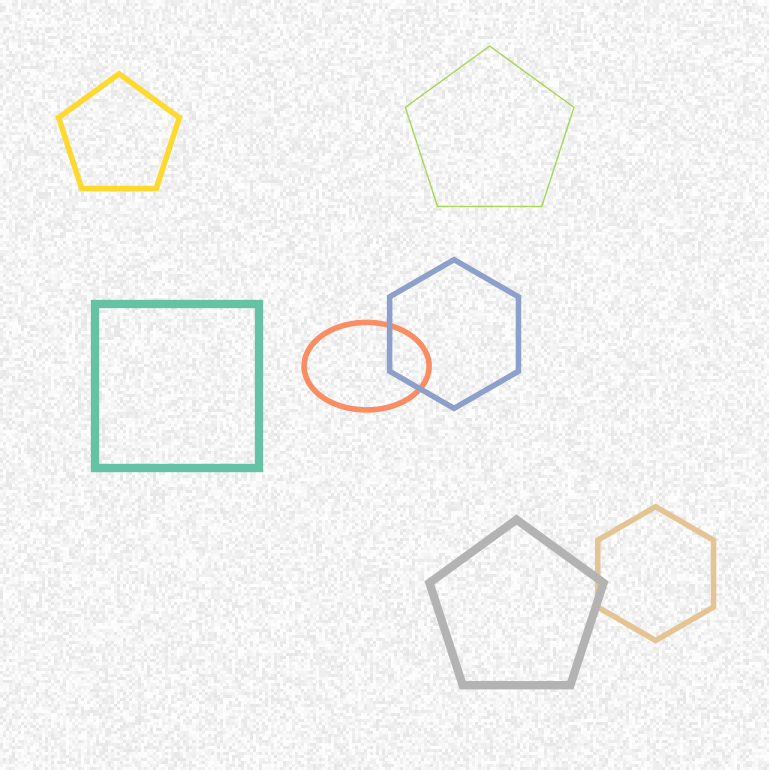[{"shape": "square", "thickness": 3, "radius": 0.53, "center": [0.23, 0.499]}, {"shape": "oval", "thickness": 2, "radius": 0.41, "center": [0.476, 0.524]}, {"shape": "hexagon", "thickness": 2, "radius": 0.48, "center": [0.59, 0.566]}, {"shape": "pentagon", "thickness": 0.5, "radius": 0.58, "center": [0.636, 0.825]}, {"shape": "pentagon", "thickness": 2, "radius": 0.41, "center": [0.154, 0.822]}, {"shape": "hexagon", "thickness": 2, "radius": 0.43, "center": [0.851, 0.255]}, {"shape": "pentagon", "thickness": 3, "radius": 0.59, "center": [0.671, 0.206]}]